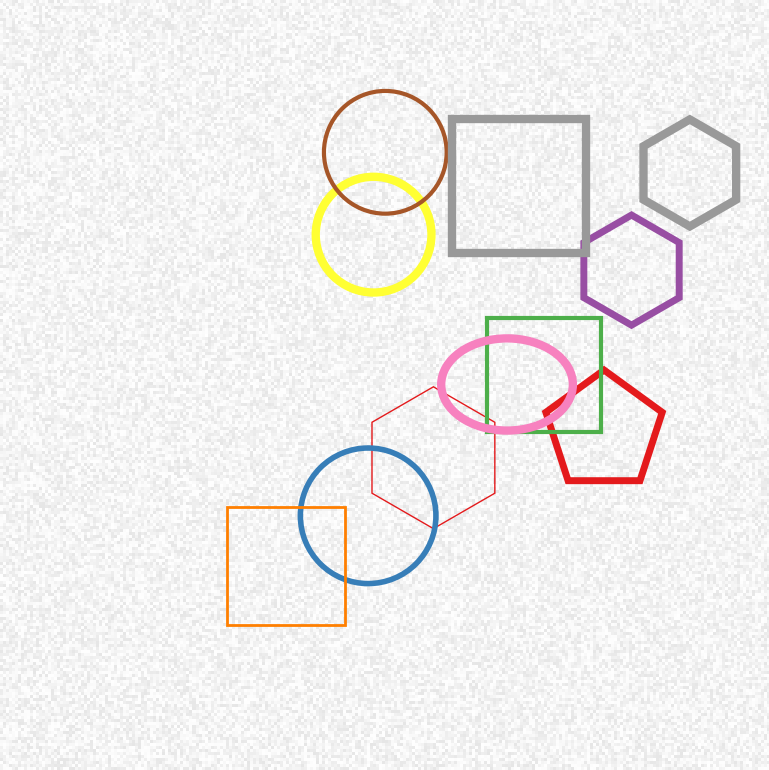[{"shape": "hexagon", "thickness": 0.5, "radius": 0.46, "center": [0.563, 0.406]}, {"shape": "pentagon", "thickness": 2.5, "radius": 0.4, "center": [0.784, 0.44]}, {"shape": "circle", "thickness": 2, "radius": 0.44, "center": [0.478, 0.33]}, {"shape": "square", "thickness": 1.5, "radius": 0.37, "center": [0.706, 0.513]}, {"shape": "hexagon", "thickness": 2.5, "radius": 0.36, "center": [0.82, 0.649]}, {"shape": "square", "thickness": 1, "radius": 0.38, "center": [0.371, 0.265]}, {"shape": "circle", "thickness": 3, "radius": 0.38, "center": [0.485, 0.695]}, {"shape": "circle", "thickness": 1.5, "radius": 0.4, "center": [0.5, 0.802]}, {"shape": "oval", "thickness": 3, "radius": 0.43, "center": [0.659, 0.501]}, {"shape": "square", "thickness": 3, "radius": 0.44, "center": [0.674, 0.759]}, {"shape": "hexagon", "thickness": 3, "radius": 0.35, "center": [0.896, 0.775]}]